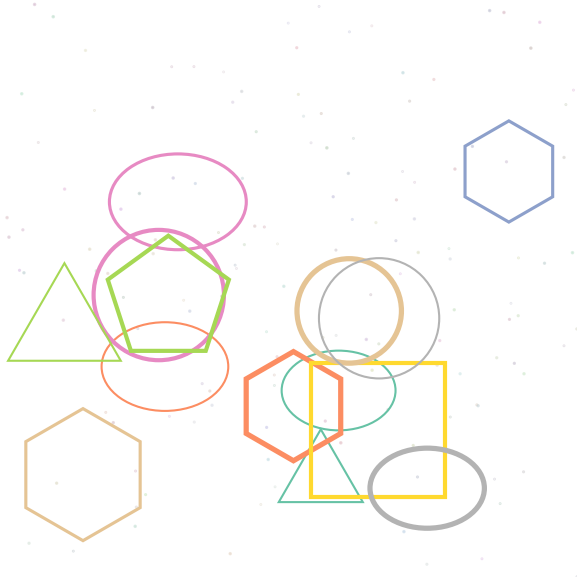[{"shape": "oval", "thickness": 1, "radius": 0.49, "center": [0.586, 0.323]}, {"shape": "triangle", "thickness": 1, "radius": 0.42, "center": [0.555, 0.172]}, {"shape": "oval", "thickness": 1, "radius": 0.55, "center": [0.286, 0.364]}, {"shape": "hexagon", "thickness": 2.5, "radius": 0.47, "center": [0.508, 0.296]}, {"shape": "hexagon", "thickness": 1.5, "radius": 0.44, "center": [0.881, 0.702]}, {"shape": "circle", "thickness": 2, "radius": 0.56, "center": [0.275, 0.488]}, {"shape": "oval", "thickness": 1.5, "radius": 0.59, "center": [0.308, 0.65]}, {"shape": "pentagon", "thickness": 2, "radius": 0.55, "center": [0.291, 0.481]}, {"shape": "triangle", "thickness": 1, "radius": 0.56, "center": [0.112, 0.431]}, {"shape": "square", "thickness": 2, "radius": 0.58, "center": [0.655, 0.255]}, {"shape": "circle", "thickness": 2.5, "radius": 0.45, "center": [0.605, 0.461]}, {"shape": "hexagon", "thickness": 1.5, "radius": 0.57, "center": [0.144, 0.177]}, {"shape": "oval", "thickness": 2.5, "radius": 0.5, "center": [0.74, 0.154]}, {"shape": "circle", "thickness": 1, "radius": 0.52, "center": [0.656, 0.448]}]